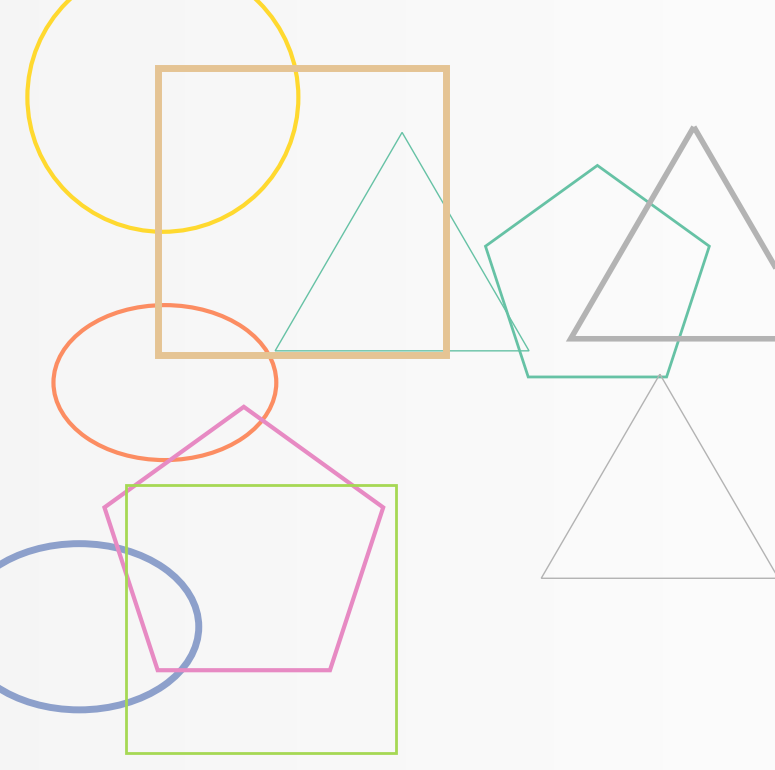[{"shape": "triangle", "thickness": 0.5, "radius": 0.95, "center": [0.519, 0.639]}, {"shape": "pentagon", "thickness": 1, "radius": 0.76, "center": [0.771, 0.633]}, {"shape": "oval", "thickness": 1.5, "radius": 0.72, "center": [0.213, 0.503]}, {"shape": "oval", "thickness": 2.5, "radius": 0.77, "center": [0.102, 0.186]}, {"shape": "pentagon", "thickness": 1.5, "radius": 0.95, "center": [0.315, 0.283]}, {"shape": "square", "thickness": 1, "radius": 0.87, "center": [0.337, 0.196]}, {"shape": "circle", "thickness": 1.5, "radius": 0.87, "center": [0.21, 0.874]}, {"shape": "square", "thickness": 2.5, "radius": 0.93, "center": [0.389, 0.725]}, {"shape": "triangle", "thickness": 0.5, "radius": 0.88, "center": [0.851, 0.337]}, {"shape": "triangle", "thickness": 2, "radius": 0.92, "center": [0.895, 0.652]}]